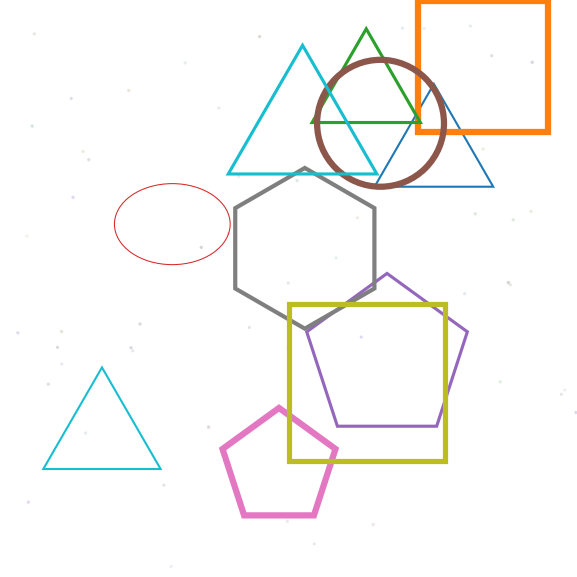[{"shape": "triangle", "thickness": 1, "radius": 0.59, "center": [0.751, 0.735]}, {"shape": "square", "thickness": 3, "radius": 0.57, "center": [0.836, 0.884]}, {"shape": "triangle", "thickness": 1.5, "radius": 0.54, "center": [0.634, 0.841]}, {"shape": "oval", "thickness": 0.5, "radius": 0.5, "center": [0.298, 0.611]}, {"shape": "pentagon", "thickness": 1.5, "radius": 0.73, "center": [0.67, 0.379]}, {"shape": "circle", "thickness": 3, "radius": 0.55, "center": [0.659, 0.786]}, {"shape": "pentagon", "thickness": 3, "radius": 0.51, "center": [0.483, 0.19]}, {"shape": "hexagon", "thickness": 2, "radius": 0.7, "center": [0.528, 0.569]}, {"shape": "square", "thickness": 2.5, "radius": 0.68, "center": [0.635, 0.337]}, {"shape": "triangle", "thickness": 1, "radius": 0.59, "center": [0.177, 0.246]}, {"shape": "triangle", "thickness": 1.5, "radius": 0.74, "center": [0.524, 0.772]}]